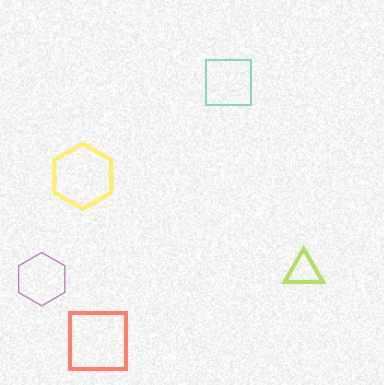[{"shape": "square", "thickness": 1.5, "radius": 0.29, "center": [0.594, 0.786]}, {"shape": "square", "thickness": 3, "radius": 0.36, "center": [0.254, 0.115]}, {"shape": "triangle", "thickness": 3, "radius": 0.29, "center": [0.789, 0.296]}, {"shape": "hexagon", "thickness": 1, "radius": 0.35, "center": [0.108, 0.275]}, {"shape": "hexagon", "thickness": 3, "radius": 0.42, "center": [0.215, 0.542]}]